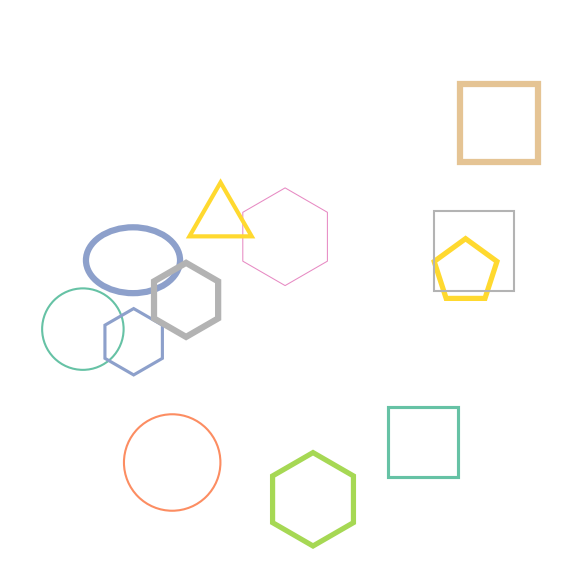[{"shape": "circle", "thickness": 1, "radius": 0.35, "center": [0.144, 0.429]}, {"shape": "square", "thickness": 1.5, "radius": 0.3, "center": [0.732, 0.234]}, {"shape": "circle", "thickness": 1, "radius": 0.42, "center": [0.298, 0.198]}, {"shape": "oval", "thickness": 3, "radius": 0.41, "center": [0.23, 0.549]}, {"shape": "hexagon", "thickness": 1.5, "radius": 0.29, "center": [0.231, 0.407]}, {"shape": "hexagon", "thickness": 0.5, "radius": 0.42, "center": [0.494, 0.589]}, {"shape": "hexagon", "thickness": 2.5, "radius": 0.4, "center": [0.542, 0.135]}, {"shape": "pentagon", "thickness": 2.5, "radius": 0.29, "center": [0.806, 0.529]}, {"shape": "triangle", "thickness": 2, "radius": 0.31, "center": [0.382, 0.621]}, {"shape": "square", "thickness": 3, "radius": 0.34, "center": [0.864, 0.786]}, {"shape": "square", "thickness": 1, "radius": 0.35, "center": [0.821, 0.564]}, {"shape": "hexagon", "thickness": 3, "radius": 0.32, "center": [0.322, 0.48]}]